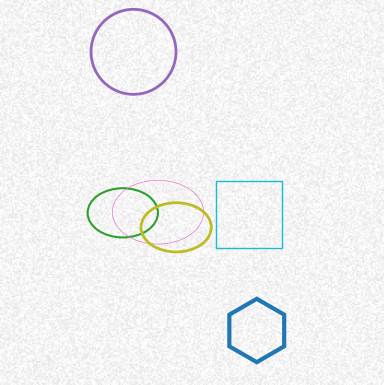[{"shape": "hexagon", "thickness": 3, "radius": 0.41, "center": [0.667, 0.142]}, {"shape": "oval", "thickness": 1.5, "radius": 0.46, "center": [0.319, 0.447]}, {"shape": "circle", "thickness": 2, "radius": 0.55, "center": [0.347, 0.865]}, {"shape": "oval", "thickness": 0.5, "radius": 0.59, "center": [0.41, 0.449]}, {"shape": "oval", "thickness": 2, "radius": 0.46, "center": [0.458, 0.41]}, {"shape": "square", "thickness": 1, "radius": 0.43, "center": [0.647, 0.443]}]